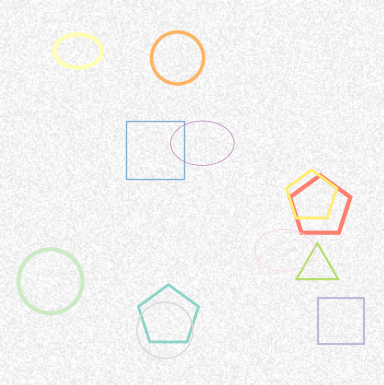[{"shape": "pentagon", "thickness": 2, "radius": 0.41, "center": [0.438, 0.178]}, {"shape": "oval", "thickness": 3, "radius": 0.31, "center": [0.203, 0.868]}, {"shape": "square", "thickness": 1.5, "radius": 0.3, "center": [0.885, 0.166]}, {"shape": "pentagon", "thickness": 3, "radius": 0.41, "center": [0.832, 0.462]}, {"shape": "square", "thickness": 1, "radius": 0.38, "center": [0.402, 0.61]}, {"shape": "circle", "thickness": 2.5, "radius": 0.34, "center": [0.461, 0.849]}, {"shape": "triangle", "thickness": 1.5, "radius": 0.31, "center": [0.824, 0.306]}, {"shape": "oval", "thickness": 0.5, "radius": 0.39, "center": [0.74, 0.35]}, {"shape": "circle", "thickness": 1, "radius": 0.37, "center": [0.428, 0.142]}, {"shape": "oval", "thickness": 0.5, "radius": 0.41, "center": [0.526, 0.628]}, {"shape": "circle", "thickness": 3, "radius": 0.42, "center": [0.131, 0.269]}, {"shape": "pentagon", "thickness": 2, "radius": 0.34, "center": [0.809, 0.49]}]